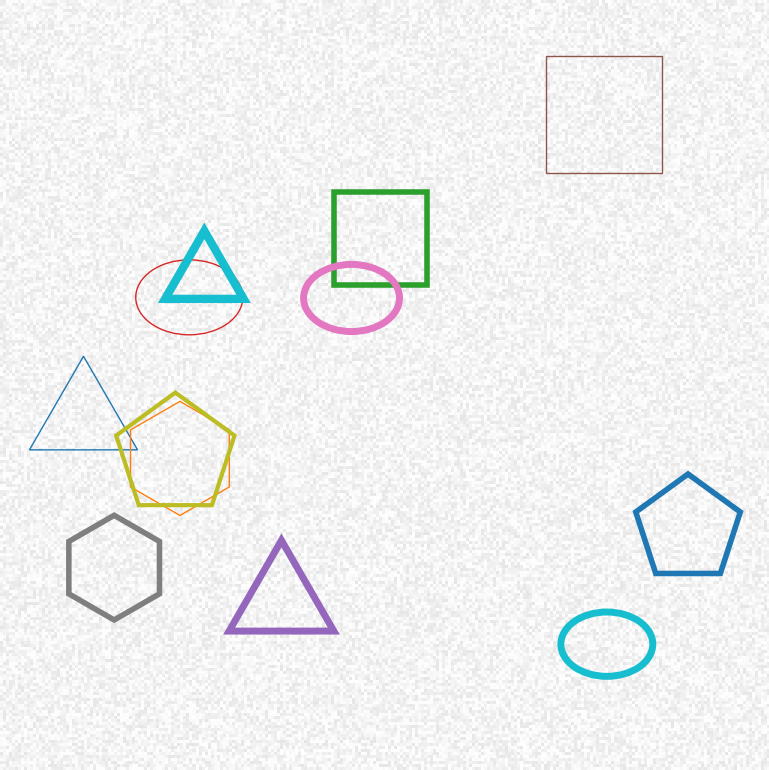[{"shape": "pentagon", "thickness": 2, "radius": 0.36, "center": [0.894, 0.313]}, {"shape": "triangle", "thickness": 0.5, "radius": 0.41, "center": [0.108, 0.456]}, {"shape": "hexagon", "thickness": 0.5, "radius": 0.37, "center": [0.234, 0.405]}, {"shape": "square", "thickness": 2, "radius": 0.3, "center": [0.494, 0.69]}, {"shape": "oval", "thickness": 0.5, "radius": 0.35, "center": [0.246, 0.614]}, {"shape": "triangle", "thickness": 2.5, "radius": 0.39, "center": [0.366, 0.22]}, {"shape": "square", "thickness": 0.5, "radius": 0.38, "center": [0.784, 0.852]}, {"shape": "oval", "thickness": 2.5, "radius": 0.31, "center": [0.457, 0.613]}, {"shape": "hexagon", "thickness": 2, "radius": 0.34, "center": [0.148, 0.263]}, {"shape": "pentagon", "thickness": 1.5, "radius": 0.4, "center": [0.228, 0.409]}, {"shape": "triangle", "thickness": 3, "radius": 0.29, "center": [0.265, 0.641]}, {"shape": "oval", "thickness": 2.5, "radius": 0.3, "center": [0.788, 0.163]}]